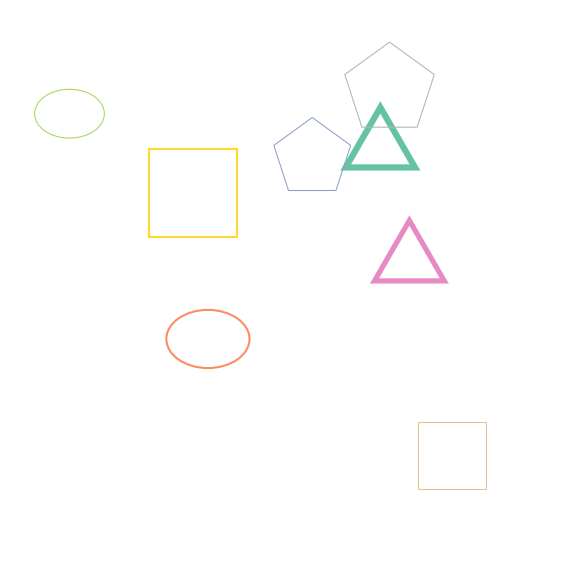[{"shape": "triangle", "thickness": 3, "radius": 0.35, "center": [0.659, 0.744]}, {"shape": "oval", "thickness": 1, "radius": 0.36, "center": [0.36, 0.412]}, {"shape": "pentagon", "thickness": 0.5, "radius": 0.35, "center": [0.541, 0.726]}, {"shape": "triangle", "thickness": 2.5, "radius": 0.35, "center": [0.709, 0.548]}, {"shape": "oval", "thickness": 0.5, "radius": 0.3, "center": [0.12, 0.802]}, {"shape": "square", "thickness": 1, "radius": 0.38, "center": [0.334, 0.664]}, {"shape": "square", "thickness": 0.5, "radius": 0.29, "center": [0.783, 0.21]}, {"shape": "pentagon", "thickness": 0.5, "radius": 0.41, "center": [0.675, 0.845]}]